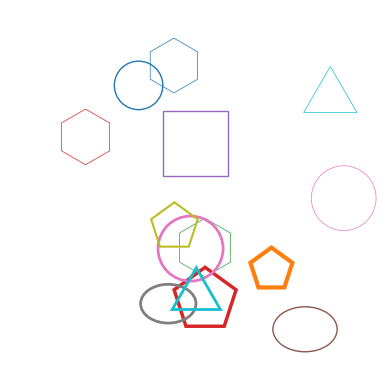[{"shape": "hexagon", "thickness": 0.5, "radius": 0.36, "center": [0.452, 0.83]}, {"shape": "circle", "thickness": 1, "radius": 0.31, "center": [0.36, 0.778]}, {"shape": "pentagon", "thickness": 3, "radius": 0.29, "center": [0.705, 0.3]}, {"shape": "hexagon", "thickness": 0.5, "radius": 0.38, "center": [0.532, 0.357]}, {"shape": "pentagon", "thickness": 2.5, "radius": 0.42, "center": [0.533, 0.221]}, {"shape": "hexagon", "thickness": 0.5, "radius": 0.36, "center": [0.222, 0.644]}, {"shape": "square", "thickness": 1, "radius": 0.42, "center": [0.508, 0.627]}, {"shape": "oval", "thickness": 1, "radius": 0.42, "center": [0.792, 0.145]}, {"shape": "circle", "thickness": 2, "radius": 0.42, "center": [0.495, 0.354]}, {"shape": "circle", "thickness": 0.5, "radius": 0.42, "center": [0.893, 0.485]}, {"shape": "oval", "thickness": 2, "radius": 0.36, "center": [0.437, 0.211]}, {"shape": "pentagon", "thickness": 1.5, "radius": 0.32, "center": [0.453, 0.411]}, {"shape": "triangle", "thickness": 2, "radius": 0.36, "center": [0.51, 0.232]}, {"shape": "triangle", "thickness": 0.5, "radius": 0.4, "center": [0.858, 0.748]}]